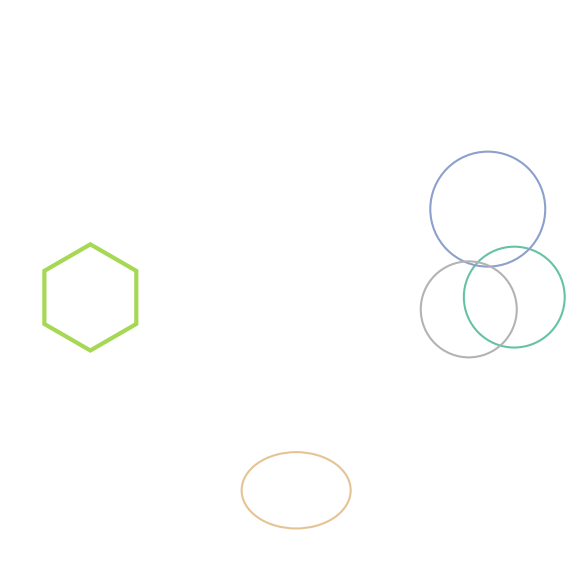[{"shape": "circle", "thickness": 1, "radius": 0.44, "center": [0.891, 0.485]}, {"shape": "circle", "thickness": 1, "radius": 0.5, "center": [0.845, 0.637]}, {"shape": "hexagon", "thickness": 2, "radius": 0.46, "center": [0.156, 0.484]}, {"shape": "oval", "thickness": 1, "radius": 0.47, "center": [0.513, 0.15]}, {"shape": "circle", "thickness": 1, "radius": 0.42, "center": [0.812, 0.463]}]